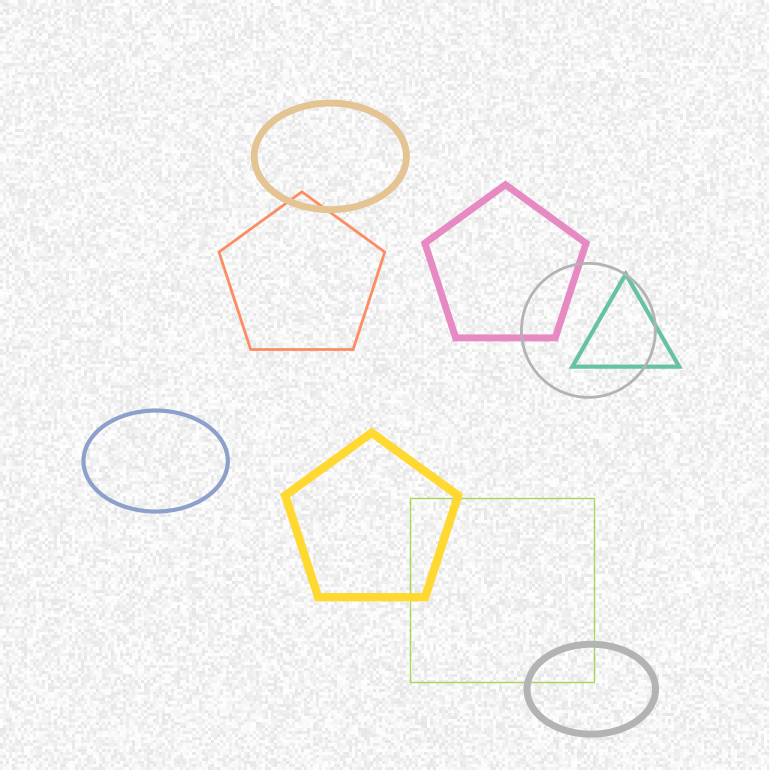[{"shape": "triangle", "thickness": 1.5, "radius": 0.4, "center": [0.813, 0.564]}, {"shape": "pentagon", "thickness": 1, "radius": 0.57, "center": [0.392, 0.638]}, {"shape": "oval", "thickness": 1.5, "radius": 0.47, "center": [0.202, 0.401]}, {"shape": "pentagon", "thickness": 2.5, "radius": 0.55, "center": [0.656, 0.65]}, {"shape": "square", "thickness": 0.5, "radius": 0.6, "center": [0.652, 0.233]}, {"shape": "pentagon", "thickness": 3, "radius": 0.59, "center": [0.483, 0.32]}, {"shape": "oval", "thickness": 2.5, "radius": 0.49, "center": [0.429, 0.797]}, {"shape": "circle", "thickness": 1, "radius": 0.44, "center": [0.764, 0.571]}, {"shape": "oval", "thickness": 2.5, "radius": 0.42, "center": [0.768, 0.105]}]